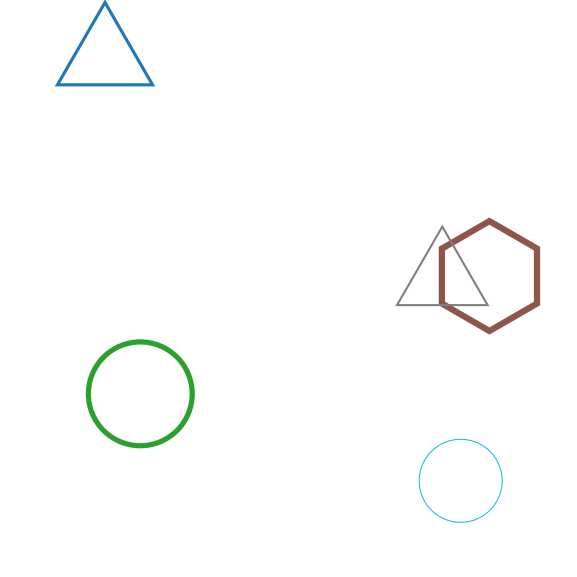[{"shape": "triangle", "thickness": 1.5, "radius": 0.48, "center": [0.182, 0.9]}, {"shape": "circle", "thickness": 2.5, "radius": 0.45, "center": [0.243, 0.317]}, {"shape": "hexagon", "thickness": 3, "radius": 0.48, "center": [0.848, 0.521]}, {"shape": "triangle", "thickness": 1, "radius": 0.45, "center": [0.766, 0.516]}, {"shape": "circle", "thickness": 0.5, "radius": 0.36, "center": [0.798, 0.167]}]